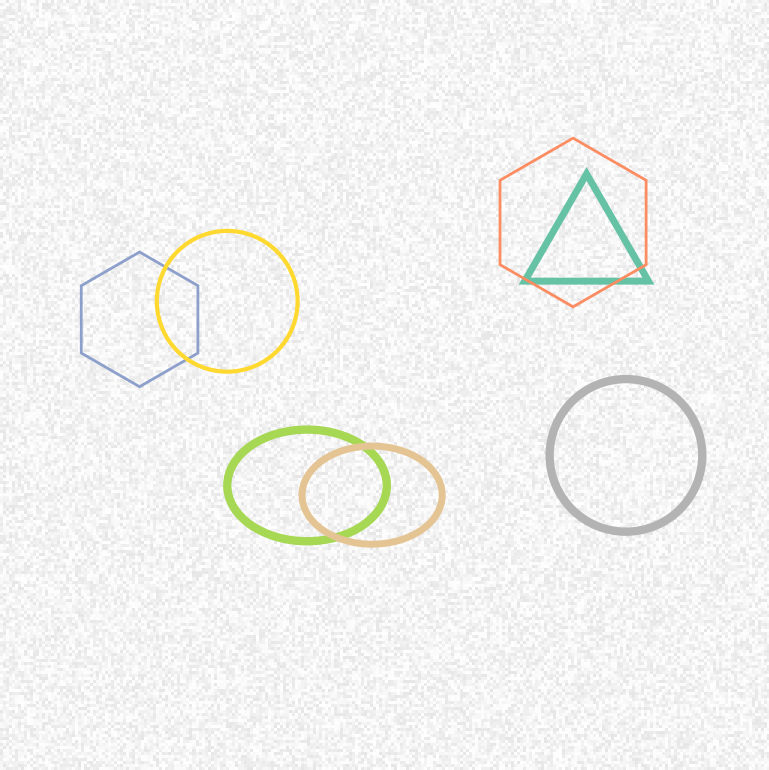[{"shape": "triangle", "thickness": 2.5, "radius": 0.46, "center": [0.762, 0.681]}, {"shape": "hexagon", "thickness": 1, "radius": 0.55, "center": [0.744, 0.711]}, {"shape": "hexagon", "thickness": 1, "radius": 0.44, "center": [0.181, 0.585]}, {"shape": "oval", "thickness": 3, "radius": 0.52, "center": [0.399, 0.37]}, {"shape": "circle", "thickness": 1.5, "radius": 0.46, "center": [0.295, 0.609]}, {"shape": "oval", "thickness": 2.5, "radius": 0.46, "center": [0.483, 0.357]}, {"shape": "circle", "thickness": 3, "radius": 0.5, "center": [0.813, 0.409]}]